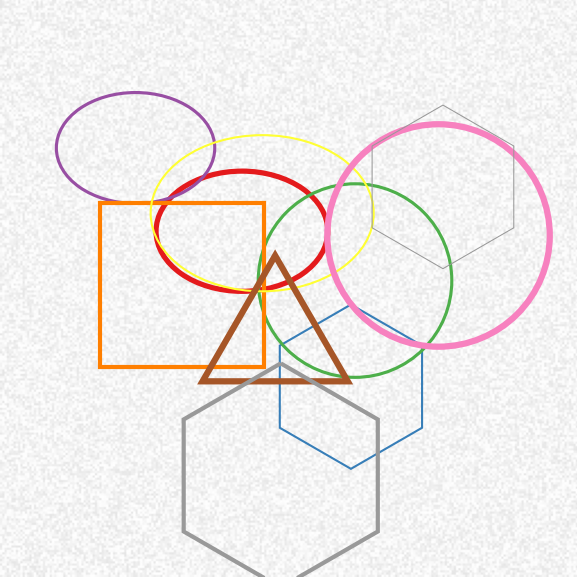[{"shape": "oval", "thickness": 2.5, "radius": 0.74, "center": [0.419, 0.599]}, {"shape": "hexagon", "thickness": 1, "radius": 0.71, "center": [0.608, 0.33]}, {"shape": "circle", "thickness": 1.5, "radius": 0.84, "center": [0.615, 0.513]}, {"shape": "oval", "thickness": 1.5, "radius": 0.69, "center": [0.235, 0.743]}, {"shape": "square", "thickness": 2, "radius": 0.71, "center": [0.314, 0.505]}, {"shape": "oval", "thickness": 1, "radius": 0.97, "center": [0.454, 0.63]}, {"shape": "triangle", "thickness": 3, "radius": 0.73, "center": [0.476, 0.411]}, {"shape": "circle", "thickness": 3, "radius": 0.96, "center": [0.759, 0.591]}, {"shape": "hexagon", "thickness": 2, "radius": 0.97, "center": [0.486, 0.176]}, {"shape": "hexagon", "thickness": 0.5, "radius": 0.71, "center": [0.767, 0.676]}]